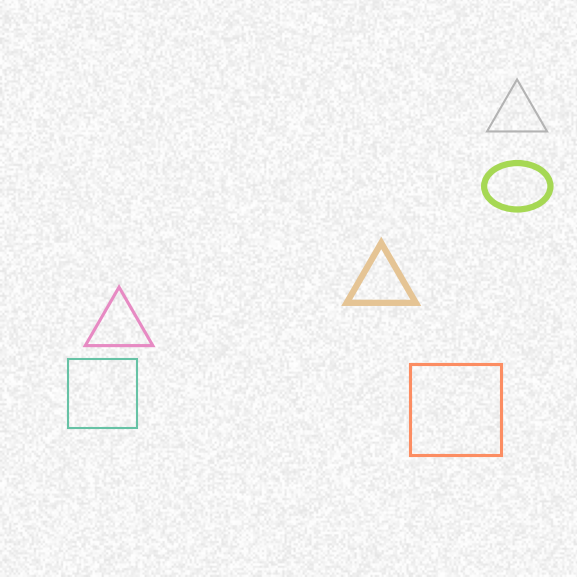[{"shape": "square", "thickness": 1, "radius": 0.3, "center": [0.177, 0.317]}, {"shape": "square", "thickness": 1.5, "radius": 0.4, "center": [0.789, 0.29]}, {"shape": "triangle", "thickness": 1.5, "radius": 0.34, "center": [0.206, 0.434]}, {"shape": "oval", "thickness": 3, "radius": 0.29, "center": [0.896, 0.677]}, {"shape": "triangle", "thickness": 3, "radius": 0.35, "center": [0.66, 0.509]}, {"shape": "triangle", "thickness": 1, "radius": 0.3, "center": [0.895, 0.802]}]